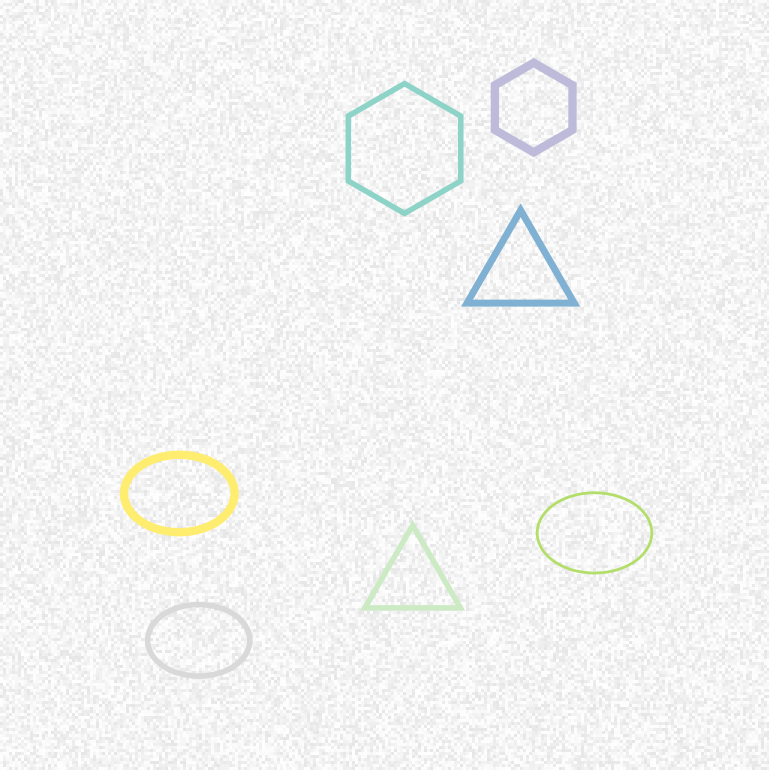[{"shape": "hexagon", "thickness": 2, "radius": 0.42, "center": [0.525, 0.807]}, {"shape": "hexagon", "thickness": 3, "radius": 0.29, "center": [0.693, 0.86]}, {"shape": "triangle", "thickness": 2.5, "radius": 0.4, "center": [0.676, 0.647]}, {"shape": "oval", "thickness": 1, "radius": 0.37, "center": [0.772, 0.308]}, {"shape": "oval", "thickness": 2, "radius": 0.33, "center": [0.258, 0.168]}, {"shape": "triangle", "thickness": 2, "radius": 0.36, "center": [0.536, 0.246]}, {"shape": "oval", "thickness": 3, "radius": 0.36, "center": [0.233, 0.359]}]